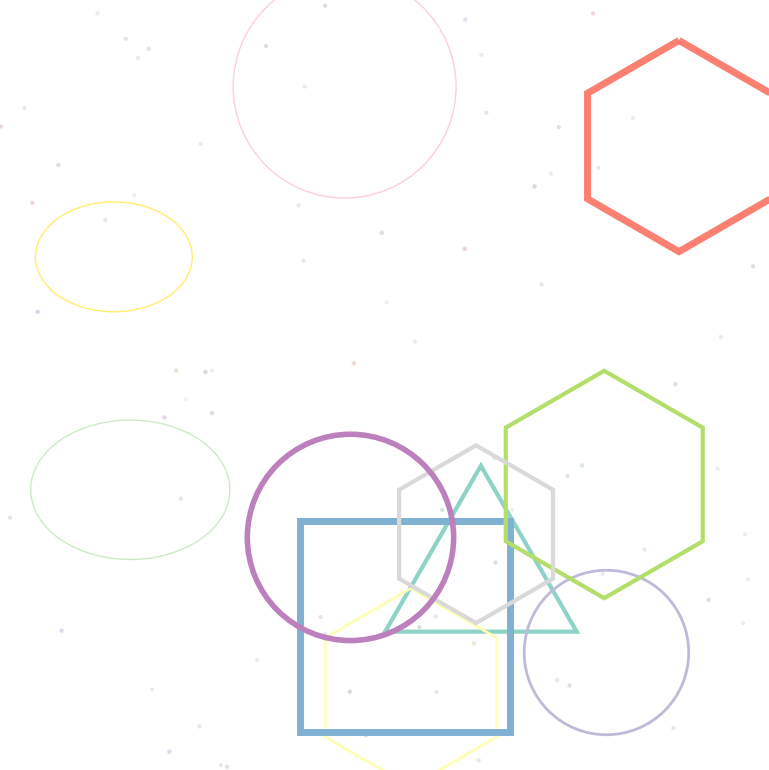[{"shape": "triangle", "thickness": 1.5, "radius": 0.72, "center": [0.625, 0.251]}, {"shape": "hexagon", "thickness": 1, "radius": 0.64, "center": [0.534, 0.107]}, {"shape": "circle", "thickness": 1, "radius": 0.53, "center": [0.788, 0.153]}, {"shape": "hexagon", "thickness": 2.5, "radius": 0.69, "center": [0.882, 0.81]}, {"shape": "square", "thickness": 2.5, "radius": 0.68, "center": [0.526, 0.186]}, {"shape": "hexagon", "thickness": 1.5, "radius": 0.74, "center": [0.785, 0.371]}, {"shape": "circle", "thickness": 0.5, "radius": 0.72, "center": [0.448, 0.888]}, {"shape": "hexagon", "thickness": 1.5, "radius": 0.58, "center": [0.618, 0.306]}, {"shape": "circle", "thickness": 2, "radius": 0.67, "center": [0.455, 0.302]}, {"shape": "oval", "thickness": 0.5, "radius": 0.65, "center": [0.169, 0.364]}, {"shape": "oval", "thickness": 0.5, "radius": 0.51, "center": [0.148, 0.666]}]